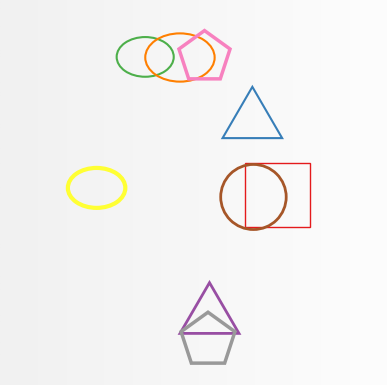[{"shape": "square", "thickness": 1, "radius": 0.42, "center": [0.715, 0.494]}, {"shape": "triangle", "thickness": 1.5, "radius": 0.44, "center": [0.651, 0.686]}, {"shape": "oval", "thickness": 1.5, "radius": 0.37, "center": [0.375, 0.852]}, {"shape": "triangle", "thickness": 2, "radius": 0.44, "center": [0.541, 0.178]}, {"shape": "oval", "thickness": 1.5, "radius": 0.45, "center": [0.464, 0.851]}, {"shape": "oval", "thickness": 3, "radius": 0.37, "center": [0.249, 0.512]}, {"shape": "circle", "thickness": 2, "radius": 0.42, "center": [0.654, 0.488]}, {"shape": "pentagon", "thickness": 2.5, "radius": 0.35, "center": [0.528, 0.851]}, {"shape": "pentagon", "thickness": 2.5, "radius": 0.37, "center": [0.537, 0.116]}]